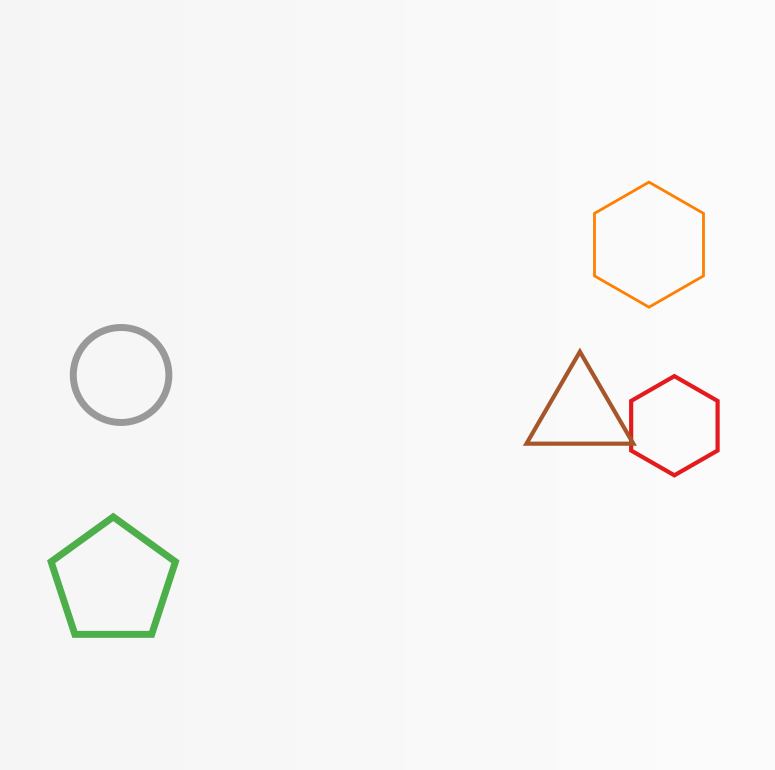[{"shape": "hexagon", "thickness": 1.5, "radius": 0.32, "center": [0.87, 0.447]}, {"shape": "pentagon", "thickness": 2.5, "radius": 0.42, "center": [0.146, 0.244]}, {"shape": "hexagon", "thickness": 1, "radius": 0.41, "center": [0.837, 0.682]}, {"shape": "triangle", "thickness": 1.5, "radius": 0.4, "center": [0.748, 0.464]}, {"shape": "circle", "thickness": 2.5, "radius": 0.31, "center": [0.156, 0.513]}]